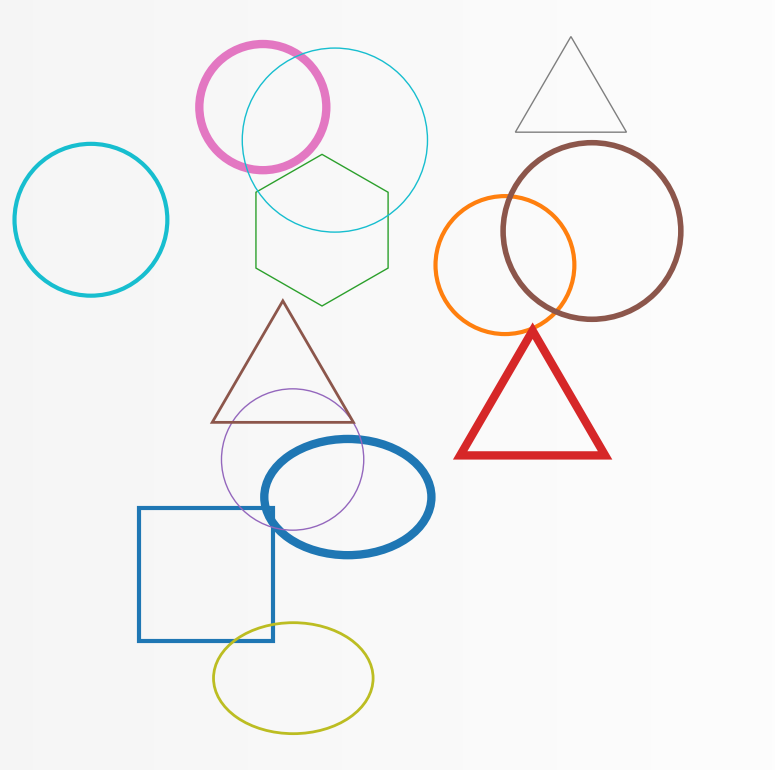[{"shape": "oval", "thickness": 3, "radius": 0.54, "center": [0.449, 0.354]}, {"shape": "square", "thickness": 1.5, "radius": 0.43, "center": [0.266, 0.253]}, {"shape": "circle", "thickness": 1.5, "radius": 0.45, "center": [0.652, 0.656]}, {"shape": "hexagon", "thickness": 0.5, "radius": 0.49, "center": [0.416, 0.701]}, {"shape": "triangle", "thickness": 3, "radius": 0.54, "center": [0.687, 0.463]}, {"shape": "circle", "thickness": 0.5, "radius": 0.46, "center": [0.378, 0.403]}, {"shape": "circle", "thickness": 2, "radius": 0.57, "center": [0.764, 0.7]}, {"shape": "triangle", "thickness": 1, "radius": 0.53, "center": [0.365, 0.504]}, {"shape": "circle", "thickness": 3, "radius": 0.41, "center": [0.339, 0.861]}, {"shape": "triangle", "thickness": 0.5, "radius": 0.41, "center": [0.737, 0.87]}, {"shape": "oval", "thickness": 1, "radius": 0.51, "center": [0.378, 0.119]}, {"shape": "circle", "thickness": 1.5, "radius": 0.49, "center": [0.117, 0.715]}, {"shape": "circle", "thickness": 0.5, "radius": 0.6, "center": [0.432, 0.818]}]